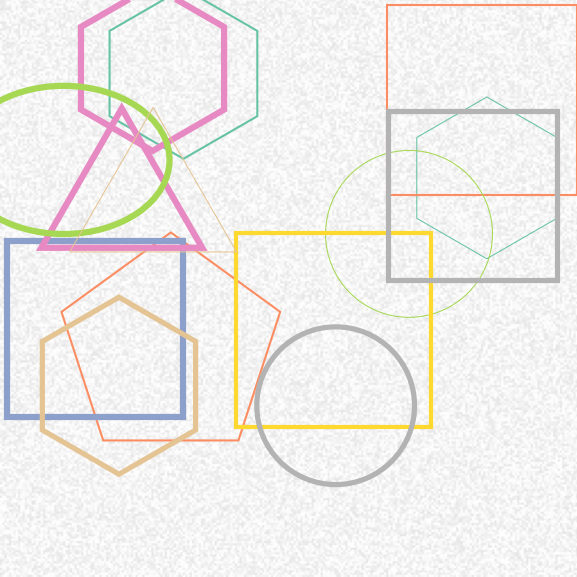[{"shape": "hexagon", "thickness": 1, "radius": 0.74, "center": [0.318, 0.872]}, {"shape": "hexagon", "thickness": 0.5, "radius": 0.7, "center": [0.843, 0.691]}, {"shape": "square", "thickness": 1, "radius": 0.82, "center": [0.834, 0.826]}, {"shape": "pentagon", "thickness": 1, "radius": 1.0, "center": [0.296, 0.398]}, {"shape": "square", "thickness": 3, "radius": 0.76, "center": [0.164, 0.429]}, {"shape": "hexagon", "thickness": 3, "radius": 0.72, "center": [0.264, 0.881]}, {"shape": "triangle", "thickness": 3, "radius": 0.8, "center": [0.211, 0.65]}, {"shape": "circle", "thickness": 0.5, "radius": 0.72, "center": [0.708, 0.594]}, {"shape": "oval", "thickness": 3, "radius": 0.92, "center": [0.11, 0.722]}, {"shape": "square", "thickness": 2, "radius": 0.84, "center": [0.578, 0.428]}, {"shape": "triangle", "thickness": 0.5, "radius": 0.83, "center": [0.265, 0.646]}, {"shape": "hexagon", "thickness": 2.5, "radius": 0.77, "center": [0.206, 0.331]}, {"shape": "square", "thickness": 2.5, "radius": 0.73, "center": [0.819, 0.661]}, {"shape": "circle", "thickness": 2.5, "radius": 0.68, "center": [0.581, 0.297]}]